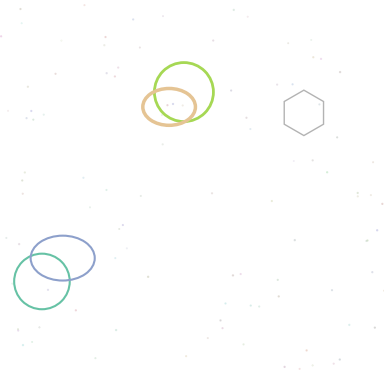[{"shape": "circle", "thickness": 1.5, "radius": 0.36, "center": [0.109, 0.269]}, {"shape": "oval", "thickness": 1.5, "radius": 0.42, "center": [0.163, 0.33]}, {"shape": "circle", "thickness": 2, "radius": 0.38, "center": [0.478, 0.761]}, {"shape": "oval", "thickness": 2.5, "radius": 0.34, "center": [0.439, 0.722]}, {"shape": "hexagon", "thickness": 1, "radius": 0.29, "center": [0.789, 0.707]}]